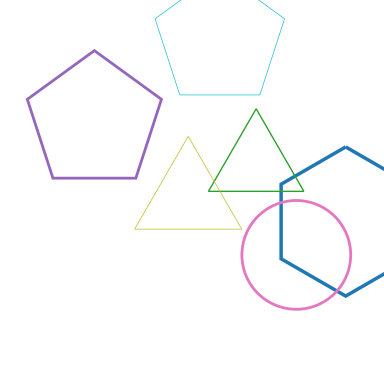[{"shape": "hexagon", "thickness": 2.5, "radius": 0.97, "center": [0.898, 0.425]}, {"shape": "triangle", "thickness": 1, "radius": 0.71, "center": [0.665, 0.574]}, {"shape": "pentagon", "thickness": 2, "radius": 0.92, "center": [0.245, 0.685]}, {"shape": "circle", "thickness": 2, "radius": 0.71, "center": [0.77, 0.338]}, {"shape": "triangle", "thickness": 0.5, "radius": 0.8, "center": [0.489, 0.485]}, {"shape": "pentagon", "thickness": 0.5, "radius": 0.88, "center": [0.571, 0.897]}]